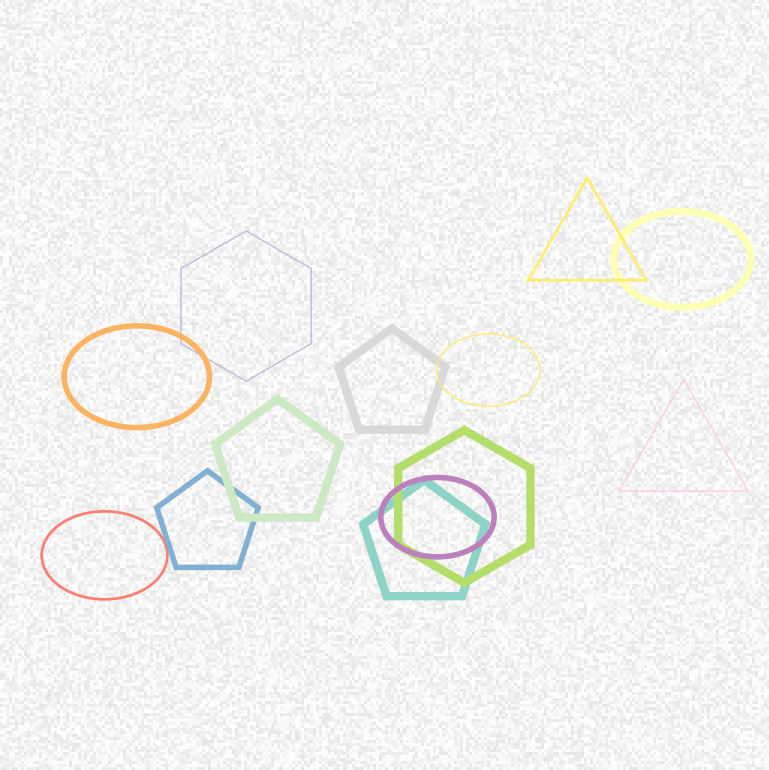[{"shape": "pentagon", "thickness": 3, "radius": 0.42, "center": [0.551, 0.293]}, {"shape": "oval", "thickness": 2.5, "radius": 0.44, "center": [0.886, 0.663]}, {"shape": "hexagon", "thickness": 0.5, "radius": 0.49, "center": [0.32, 0.603]}, {"shape": "oval", "thickness": 1, "radius": 0.41, "center": [0.136, 0.279]}, {"shape": "pentagon", "thickness": 2, "radius": 0.35, "center": [0.269, 0.319]}, {"shape": "oval", "thickness": 2, "radius": 0.47, "center": [0.178, 0.511]}, {"shape": "hexagon", "thickness": 3, "radius": 0.5, "center": [0.603, 0.342]}, {"shape": "triangle", "thickness": 0.5, "radius": 0.48, "center": [0.888, 0.41]}, {"shape": "pentagon", "thickness": 3, "radius": 0.36, "center": [0.509, 0.501]}, {"shape": "oval", "thickness": 2, "radius": 0.37, "center": [0.568, 0.328]}, {"shape": "pentagon", "thickness": 3, "radius": 0.43, "center": [0.361, 0.397]}, {"shape": "triangle", "thickness": 1, "radius": 0.44, "center": [0.763, 0.68]}, {"shape": "oval", "thickness": 0.5, "radius": 0.34, "center": [0.634, 0.519]}]